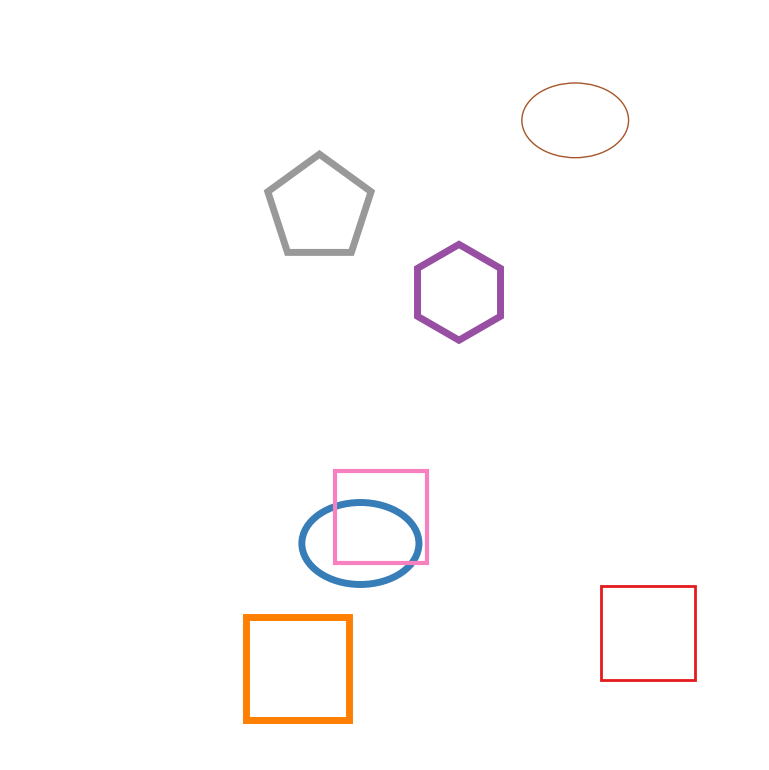[{"shape": "square", "thickness": 1, "radius": 0.31, "center": [0.842, 0.178]}, {"shape": "oval", "thickness": 2.5, "radius": 0.38, "center": [0.468, 0.294]}, {"shape": "hexagon", "thickness": 2.5, "radius": 0.31, "center": [0.596, 0.62]}, {"shape": "square", "thickness": 2.5, "radius": 0.34, "center": [0.386, 0.132]}, {"shape": "oval", "thickness": 0.5, "radius": 0.35, "center": [0.747, 0.844]}, {"shape": "square", "thickness": 1.5, "radius": 0.3, "center": [0.495, 0.329]}, {"shape": "pentagon", "thickness": 2.5, "radius": 0.35, "center": [0.415, 0.729]}]